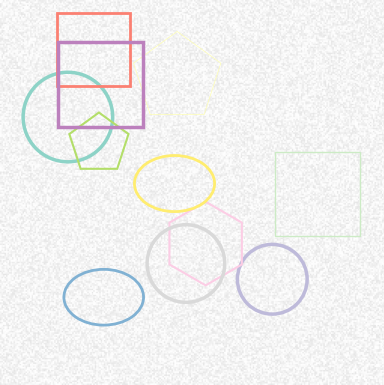[{"shape": "circle", "thickness": 2.5, "radius": 0.58, "center": [0.176, 0.696]}, {"shape": "pentagon", "thickness": 0.5, "radius": 0.6, "center": [0.46, 0.799]}, {"shape": "circle", "thickness": 2.5, "radius": 0.45, "center": [0.707, 0.275]}, {"shape": "square", "thickness": 2, "radius": 0.47, "center": [0.243, 0.872]}, {"shape": "oval", "thickness": 2, "radius": 0.52, "center": [0.269, 0.228]}, {"shape": "pentagon", "thickness": 1.5, "radius": 0.4, "center": [0.257, 0.627]}, {"shape": "hexagon", "thickness": 1.5, "radius": 0.54, "center": [0.534, 0.367]}, {"shape": "circle", "thickness": 2.5, "radius": 0.5, "center": [0.483, 0.316]}, {"shape": "square", "thickness": 2.5, "radius": 0.55, "center": [0.26, 0.781]}, {"shape": "square", "thickness": 1, "radius": 0.55, "center": [0.825, 0.496]}, {"shape": "oval", "thickness": 2, "radius": 0.52, "center": [0.453, 0.523]}]